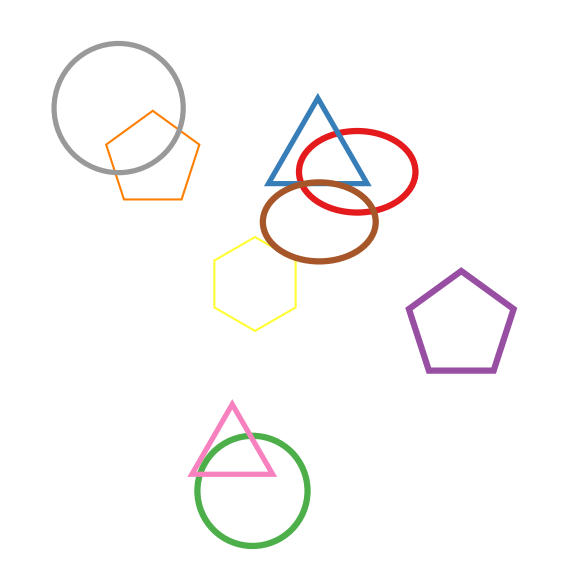[{"shape": "oval", "thickness": 3, "radius": 0.5, "center": [0.619, 0.702]}, {"shape": "triangle", "thickness": 2.5, "radius": 0.49, "center": [0.55, 0.731]}, {"shape": "circle", "thickness": 3, "radius": 0.48, "center": [0.437, 0.149]}, {"shape": "pentagon", "thickness": 3, "radius": 0.48, "center": [0.799, 0.435]}, {"shape": "pentagon", "thickness": 1, "radius": 0.42, "center": [0.265, 0.722]}, {"shape": "hexagon", "thickness": 1, "radius": 0.41, "center": [0.442, 0.507]}, {"shape": "oval", "thickness": 3, "radius": 0.49, "center": [0.553, 0.615]}, {"shape": "triangle", "thickness": 2.5, "radius": 0.4, "center": [0.402, 0.218]}, {"shape": "circle", "thickness": 2.5, "radius": 0.56, "center": [0.205, 0.812]}]